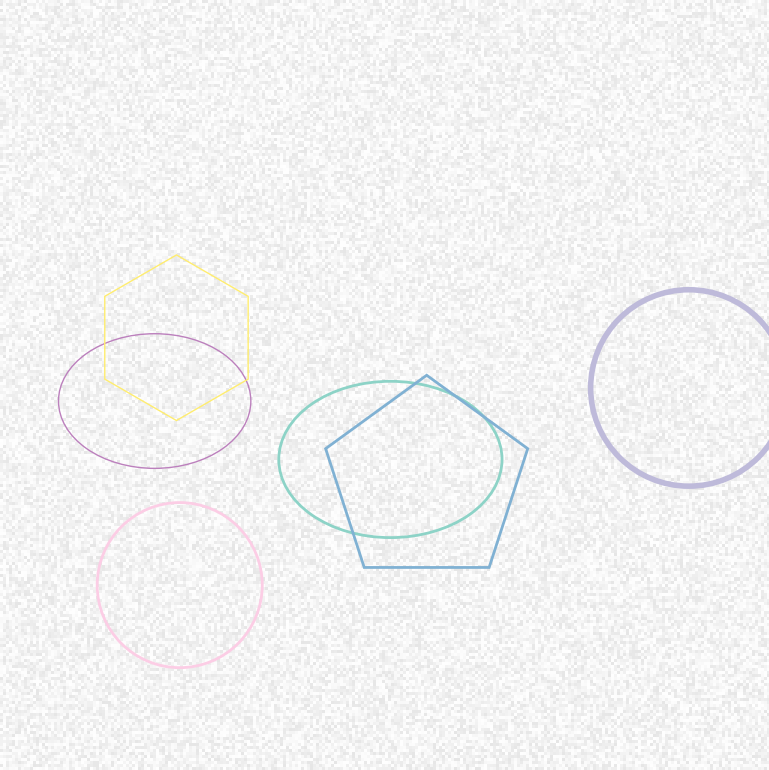[{"shape": "oval", "thickness": 1, "radius": 0.72, "center": [0.507, 0.403]}, {"shape": "circle", "thickness": 2, "radius": 0.64, "center": [0.895, 0.496]}, {"shape": "pentagon", "thickness": 1, "radius": 0.69, "center": [0.554, 0.375]}, {"shape": "circle", "thickness": 1, "radius": 0.54, "center": [0.233, 0.24]}, {"shape": "oval", "thickness": 0.5, "radius": 0.62, "center": [0.201, 0.479]}, {"shape": "hexagon", "thickness": 0.5, "radius": 0.54, "center": [0.229, 0.561]}]